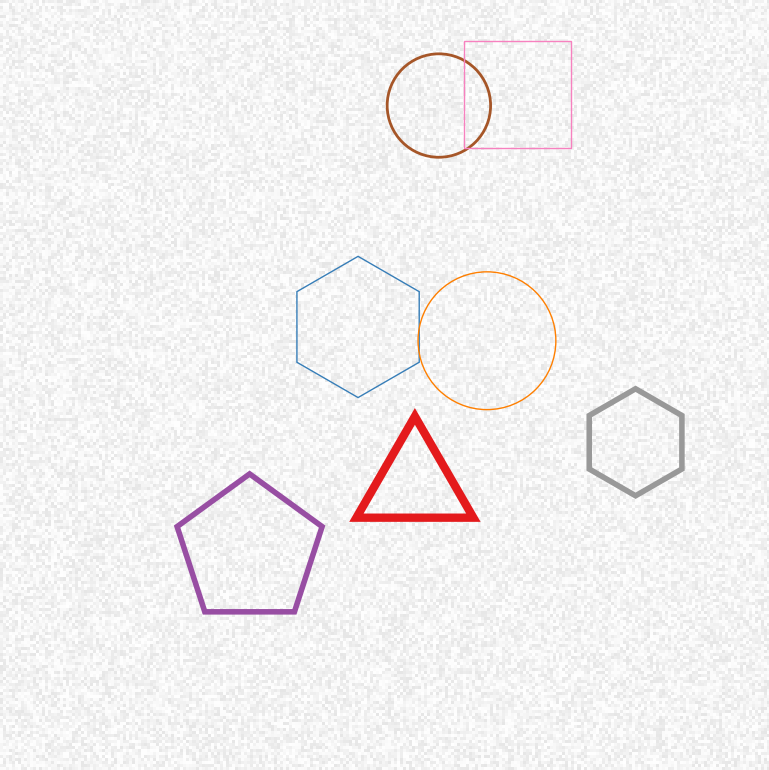[{"shape": "triangle", "thickness": 3, "radius": 0.44, "center": [0.539, 0.372]}, {"shape": "hexagon", "thickness": 0.5, "radius": 0.46, "center": [0.465, 0.575]}, {"shape": "pentagon", "thickness": 2, "radius": 0.49, "center": [0.324, 0.286]}, {"shape": "circle", "thickness": 0.5, "radius": 0.45, "center": [0.632, 0.558]}, {"shape": "circle", "thickness": 1, "radius": 0.34, "center": [0.57, 0.863]}, {"shape": "square", "thickness": 0.5, "radius": 0.35, "center": [0.672, 0.877]}, {"shape": "hexagon", "thickness": 2, "radius": 0.35, "center": [0.825, 0.426]}]